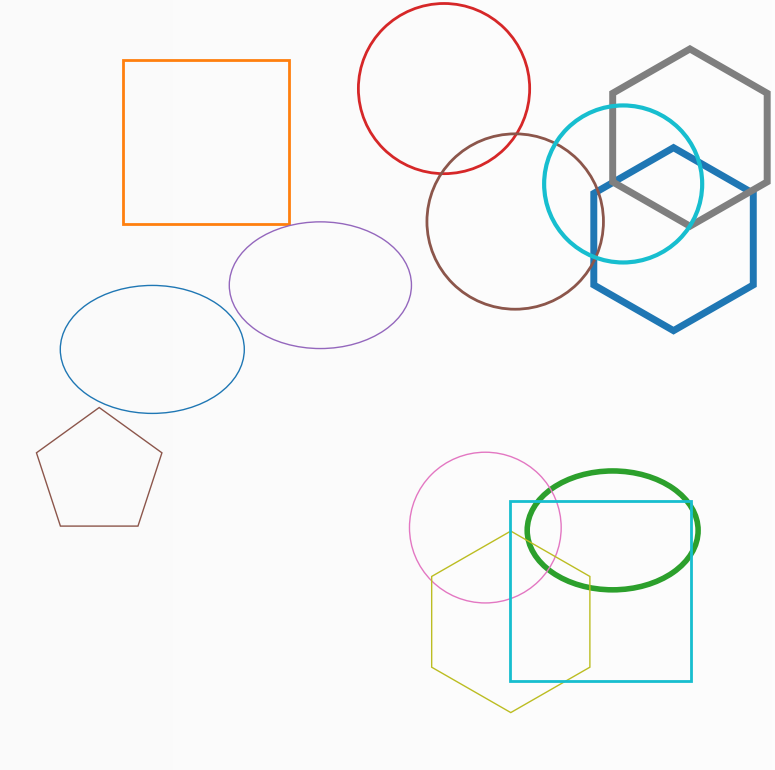[{"shape": "hexagon", "thickness": 2.5, "radius": 0.59, "center": [0.869, 0.689]}, {"shape": "oval", "thickness": 0.5, "radius": 0.59, "center": [0.197, 0.546]}, {"shape": "square", "thickness": 1, "radius": 0.53, "center": [0.266, 0.816]}, {"shape": "oval", "thickness": 2, "radius": 0.55, "center": [0.791, 0.311]}, {"shape": "circle", "thickness": 1, "radius": 0.55, "center": [0.573, 0.885]}, {"shape": "oval", "thickness": 0.5, "radius": 0.59, "center": [0.413, 0.63]}, {"shape": "pentagon", "thickness": 0.5, "radius": 0.43, "center": [0.128, 0.386]}, {"shape": "circle", "thickness": 1, "radius": 0.57, "center": [0.665, 0.712]}, {"shape": "circle", "thickness": 0.5, "radius": 0.49, "center": [0.626, 0.315]}, {"shape": "hexagon", "thickness": 2.5, "radius": 0.58, "center": [0.89, 0.821]}, {"shape": "hexagon", "thickness": 0.5, "radius": 0.59, "center": [0.659, 0.192]}, {"shape": "circle", "thickness": 1.5, "radius": 0.51, "center": [0.804, 0.761]}, {"shape": "square", "thickness": 1, "radius": 0.58, "center": [0.775, 0.233]}]